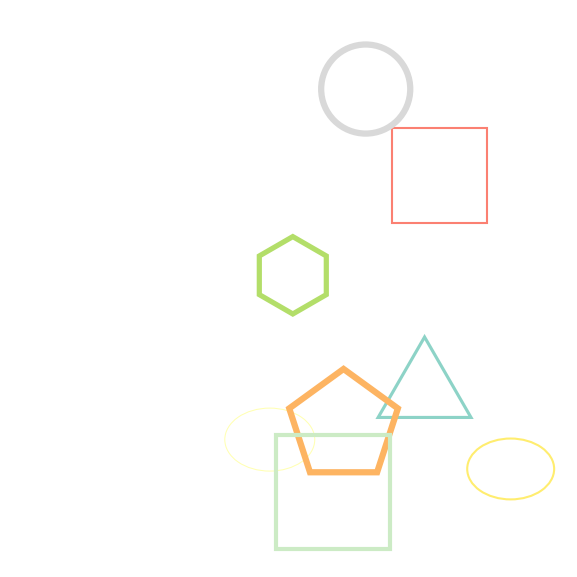[{"shape": "triangle", "thickness": 1.5, "radius": 0.46, "center": [0.735, 0.323]}, {"shape": "oval", "thickness": 0.5, "radius": 0.39, "center": [0.467, 0.238]}, {"shape": "square", "thickness": 1, "radius": 0.41, "center": [0.76, 0.695]}, {"shape": "pentagon", "thickness": 3, "radius": 0.49, "center": [0.595, 0.261]}, {"shape": "hexagon", "thickness": 2.5, "radius": 0.33, "center": [0.507, 0.522]}, {"shape": "circle", "thickness": 3, "radius": 0.39, "center": [0.633, 0.845]}, {"shape": "square", "thickness": 2, "radius": 0.49, "center": [0.577, 0.147]}, {"shape": "oval", "thickness": 1, "radius": 0.38, "center": [0.884, 0.187]}]